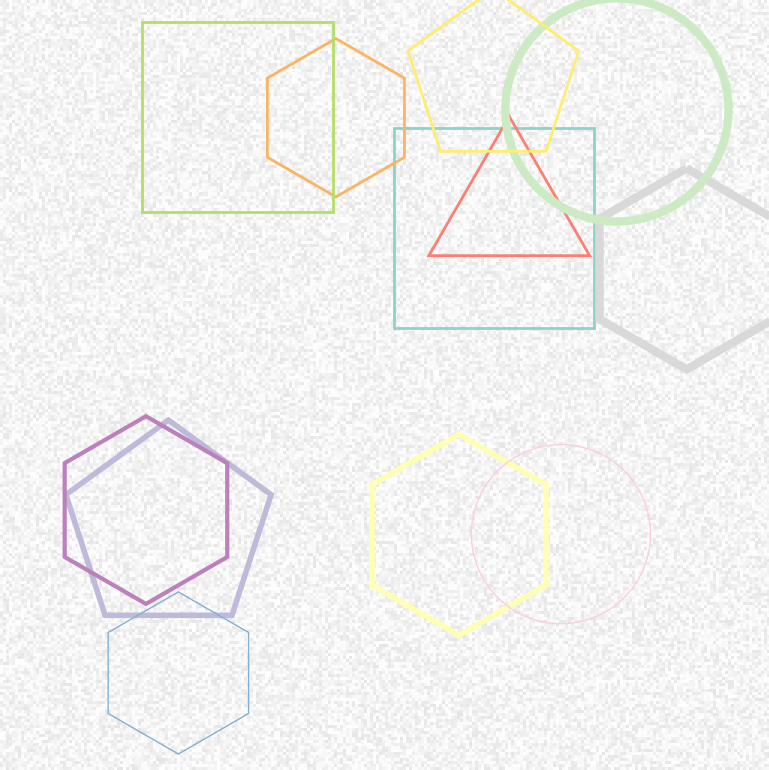[{"shape": "square", "thickness": 1, "radius": 0.65, "center": [0.642, 0.704]}, {"shape": "hexagon", "thickness": 2, "radius": 0.65, "center": [0.596, 0.305]}, {"shape": "pentagon", "thickness": 2, "radius": 0.7, "center": [0.219, 0.314]}, {"shape": "triangle", "thickness": 1, "radius": 0.6, "center": [0.661, 0.728]}, {"shape": "hexagon", "thickness": 0.5, "radius": 0.53, "center": [0.232, 0.126]}, {"shape": "hexagon", "thickness": 1, "radius": 0.51, "center": [0.436, 0.847]}, {"shape": "square", "thickness": 1, "radius": 0.62, "center": [0.308, 0.848]}, {"shape": "circle", "thickness": 0.5, "radius": 0.58, "center": [0.728, 0.306]}, {"shape": "hexagon", "thickness": 3, "radius": 0.65, "center": [0.892, 0.651]}, {"shape": "hexagon", "thickness": 1.5, "radius": 0.61, "center": [0.19, 0.338]}, {"shape": "circle", "thickness": 3, "radius": 0.72, "center": [0.801, 0.857]}, {"shape": "pentagon", "thickness": 1, "radius": 0.58, "center": [0.641, 0.898]}]